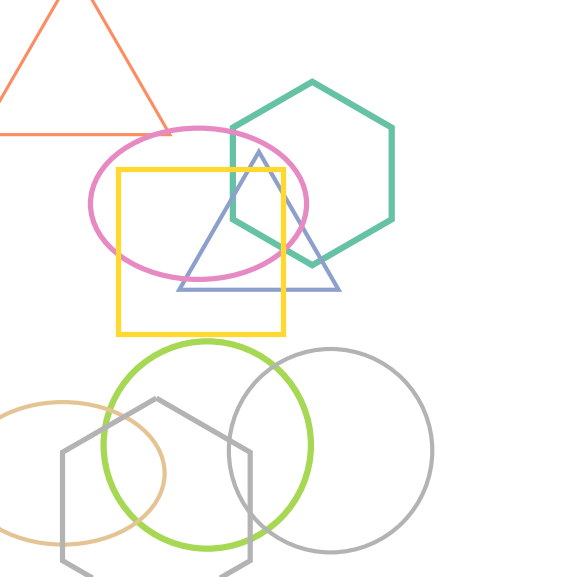[{"shape": "hexagon", "thickness": 3, "radius": 0.79, "center": [0.541, 0.699]}, {"shape": "triangle", "thickness": 1.5, "radius": 0.95, "center": [0.13, 0.861]}, {"shape": "triangle", "thickness": 2, "radius": 0.8, "center": [0.448, 0.577]}, {"shape": "oval", "thickness": 2.5, "radius": 0.94, "center": [0.344, 0.646]}, {"shape": "circle", "thickness": 3, "radius": 0.9, "center": [0.359, 0.229]}, {"shape": "square", "thickness": 2.5, "radius": 0.72, "center": [0.347, 0.564]}, {"shape": "oval", "thickness": 2, "radius": 0.88, "center": [0.109, 0.18]}, {"shape": "circle", "thickness": 2, "radius": 0.88, "center": [0.572, 0.219]}, {"shape": "hexagon", "thickness": 2.5, "radius": 0.94, "center": [0.271, 0.122]}]